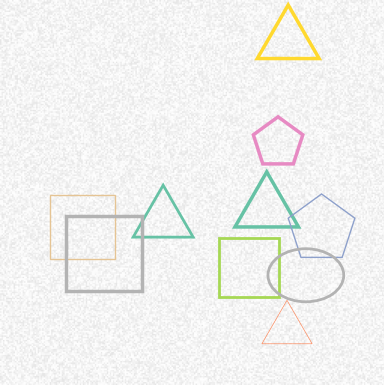[{"shape": "triangle", "thickness": 2.5, "radius": 0.48, "center": [0.693, 0.458]}, {"shape": "triangle", "thickness": 2, "radius": 0.45, "center": [0.424, 0.429]}, {"shape": "triangle", "thickness": 0.5, "radius": 0.38, "center": [0.745, 0.145]}, {"shape": "pentagon", "thickness": 1, "radius": 0.45, "center": [0.835, 0.405]}, {"shape": "pentagon", "thickness": 2.5, "radius": 0.34, "center": [0.722, 0.629]}, {"shape": "square", "thickness": 2, "radius": 0.39, "center": [0.647, 0.305]}, {"shape": "triangle", "thickness": 2.5, "radius": 0.46, "center": [0.749, 0.894]}, {"shape": "square", "thickness": 1, "radius": 0.42, "center": [0.215, 0.41]}, {"shape": "oval", "thickness": 2, "radius": 0.49, "center": [0.794, 0.285]}, {"shape": "square", "thickness": 2.5, "radius": 0.49, "center": [0.271, 0.342]}]